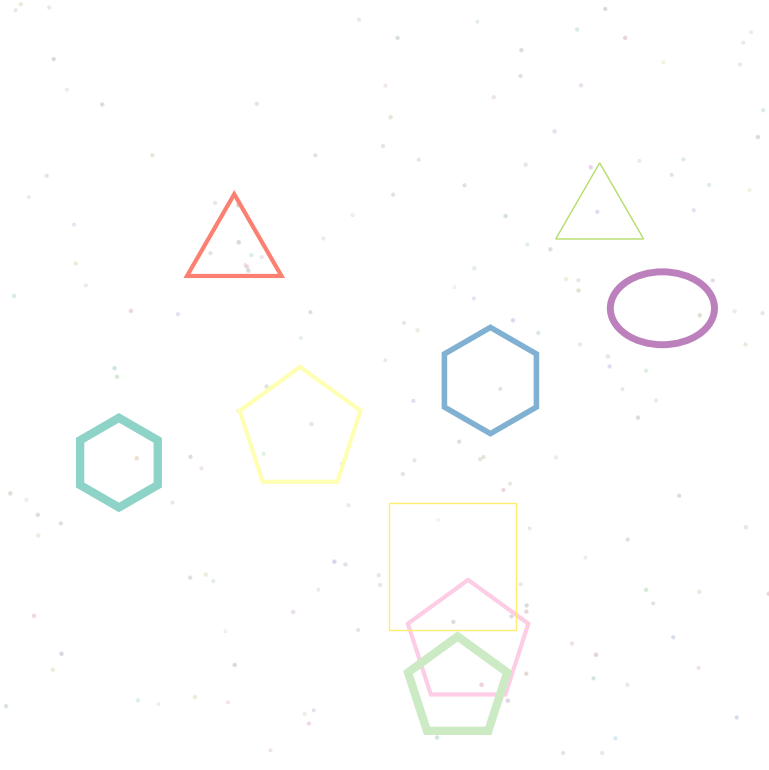[{"shape": "hexagon", "thickness": 3, "radius": 0.29, "center": [0.154, 0.399]}, {"shape": "pentagon", "thickness": 1.5, "radius": 0.41, "center": [0.39, 0.441]}, {"shape": "triangle", "thickness": 1.5, "radius": 0.35, "center": [0.304, 0.677]}, {"shape": "hexagon", "thickness": 2, "radius": 0.34, "center": [0.637, 0.506]}, {"shape": "triangle", "thickness": 0.5, "radius": 0.33, "center": [0.779, 0.723]}, {"shape": "pentagon", "thickness": 1.5, "radius": 0.41, "center": [0.608, 0.165]}, {"shape": "oval", "thickness": 2.5, "radius": 0.34, "center": [0.86, 0.6]}, {"shape": "pentagon", "thickness": 3, "radius": 0.34, "center": [0.594, 0.106]}, {"shape": "square", "thickness": 0.5, "radius": 0.41, "center": [0.588, 0.265]}]